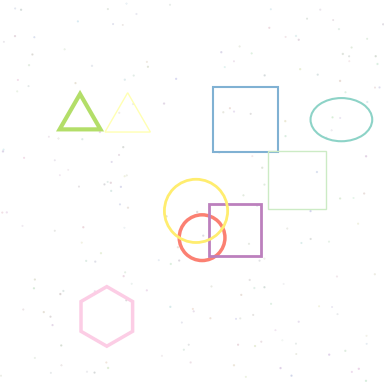[{"shape": "oval", "thickness": 1.5, "radius": 0.4, "center": [0.887, 0.689]}, {"shape": "triangle", "thickness": 1, "radius": 0.34, "center": [0.332, 0.691]}, {"shape": "circle", "thickness": 2.5, "radius": 0.3, "center": [0.525, 0.383]}, {"shape": "square", "thickness": 1.5, "radius": 0.43, "center": [0.638, 0.69]}, {"shape": "triangle", "thickness": 3, "radius": 0.31, "center": [0.208, 0.695]}, {"shape": "hexagon", "thickness": 2.5, "radius": 0.39, "center": [0.277, 0.178]}, {"shape": "square", "thickness": 2, "radius": 0.34, "center": [0.611, 0.403]}, {"shape": "square", "thickness": 1, "radius": 0.38, "center": [0.772, 0.533]}, {"shape": "circle", "thickness": 2, "radius": 0.41, "center": [0.509, 0.452]}]